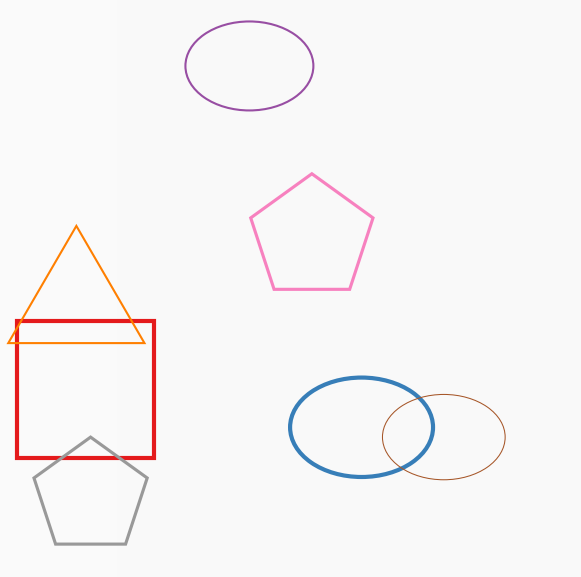[{"shape": "square", "thickness": 2, "radius": 0.59, "center": [0.147, 0.325]}, {"shape": "oval", "thickness": 2, "radius": 0.61, "center": [0.622, 0.259]}, {"shape": "oval", "thickness": 1, "radius": 0.55, "center": [0.429, 0.885]}, {"shape": "triangle", "thickness": 1, "radius": 0.68, "center": [0.131, 0.473]}, {"shape": "oval", "thickness": 0.5, "radius": 0.53, "center": [0.764, 0.242]}, {"shape": "pentagon", "thickness": 1.5, "radius": 0.55, "center": [0.537, 0.588]}, {"shape": "pentagon", "thickness": 1.5, "radius": 0.51, "center": [0.156, 0.14]}]